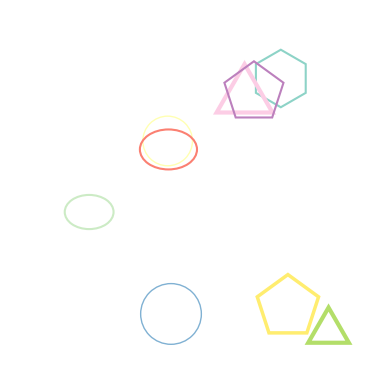[{"shape": "hexagon", "thickness": 1.5, "radius": 0.37, "center": [0.729, 0.796]}, {"shape": "circle", "thickness": 1, "radius": 0.32, "center": [0.435, 0.634]}, {"shape": "oval", "thickness": 1.5, "radius": 0.37, "center": [0.438, 0.612]}, {"shape": "circle", "thickness": 1, "radius": 0.39, "center": [0.444, 0.185]}, {"shape": "triangle", "thickness": 3, "radius": 0.3, "center": [0.853, 0.14]}, {"shape": "triangle", "thickness": 3, "radius": 0.42, "center": [0.635, 0.75]}, {"shape": "pentagon", "thickness": 1.5, "radius": 0.4, "center": [0.66, 0.76]}, {"shape": "oval", "thickness": 1.5, "radius": 0.32, "center": [0.232, 0.449]}, {"shape": "pentagon", "thickness": 2.5, "radius": 0.42, "center": [0.748, 0.203]}]